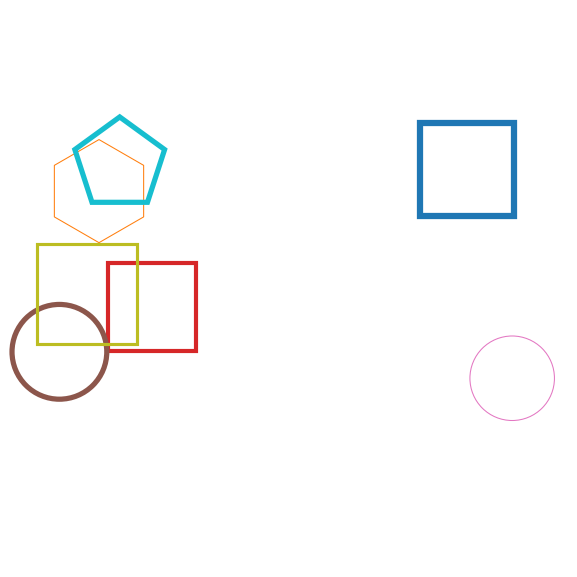[{"shape": "square", "thickness": 3, "radius": 0.4, "center": [0.809, 0.705]}, {"shape": "hexagon", "thickness": 0.5, "radius": 0.45, "center": [0.171, 0.668]}, {"shape": "square", "thickness": 2, "radius": 0.38, "center": [0.264, 0.468]}, {"shape": "circle", "thickness": 2.5, "radius": 0.41, "center": [0.103, 0.39]}, {"shape": "circle", "thickness": 0.5, "radius": 0.37, "center": [0.887, 0.344]}, {"shape": "square", "thickness": 1.5, "radius": 0.43, "center": [0.151, 0.49]}, {"shape": "pentagon", "thickness": 2.5, "radius": 0.41, "center": [0.207, 0.715]}]